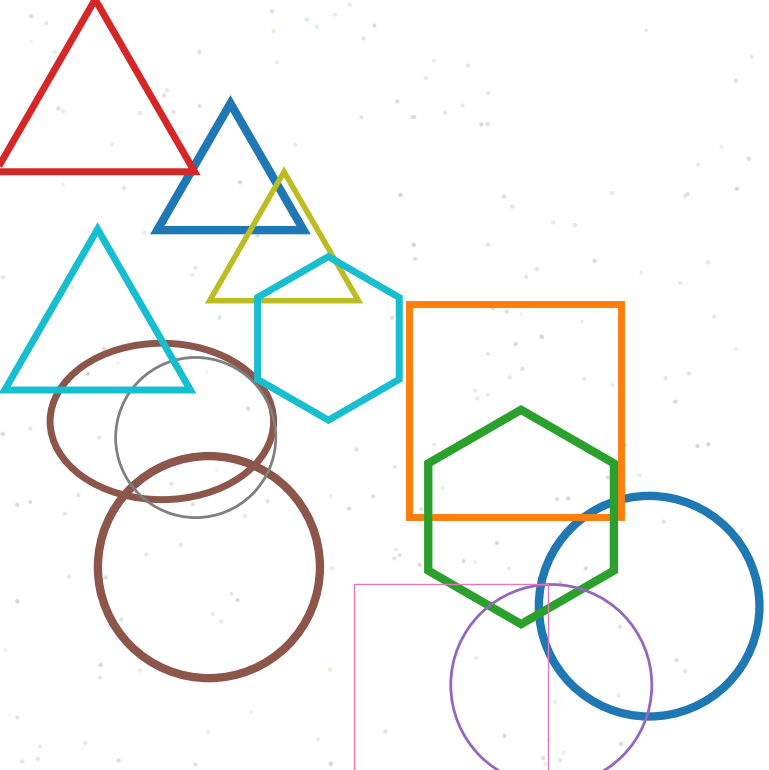[{"shape": "circle", "thickness": 3, "radius": 0.72, "center": [0.843, 0.213]}, {"shape": "triangle", "thickness": 3, "radius": 0.55, "center": [0.299, 0.756]}, {"shape": "square", "thickness": 2.5, "radius": 0.69, "center": [0.669, 0.467]}, {"shape": "hexagon", "thickness": 3, "radius": 0.7, "center": [0.677, 0.329]}, {"shape": "triangle", "thickness": 2.5, "radius": 0.75, "center": [0.124, 0.852]}, {"shape": "circle", "thickness": 1, "radius": 0.65, "center": [0.716, 0.11]}, {"shape": "circle", "thickness": 3, "radius": 0.72, "center": [0.271, 0.263]}, {"shape": "oval", "thickness": 2.5, "radius": 0.73, "center": [0.21, 0.453]}, {"shape": "square", "thickness": 0.5, "radius": 0.63, "center": [0.585, 0.116]}, {"shape": "circle", "thickness": 1, "radius": 0.52, "center": [0.254, 0.432]}, {"shape": "triangle", "thickness": 2, "radius": 0.56, "center": [0.369, 0.665]}, {"shape": "hexagon", "thickness": 2.5, "radius": 0.53, "center": [0.427, 0.561]}, {"shape": "triangle", "thickness": 2.5, "radius": 0.7, "center": [0.127, 0.563]}]